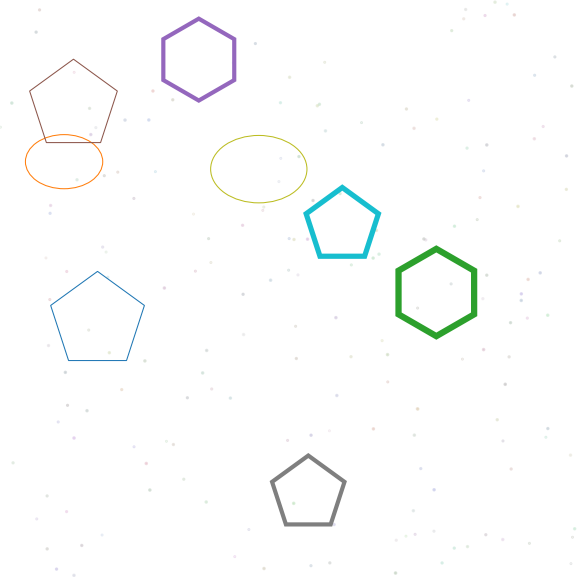[{"shape": "pentagon", "thickness": 0.5, "radius": 0.43, "center": [0.169, 0.444]}, {"shape": "oval", "thickness": 0.5, "radius": 0.33, "center": [0.111, 0.719]}, {"shape": "hexagon", "thickness": 3, "radius": 0.38, "center": [0.756, 0.493]}, {"shape": "hexagon", "thickness": 2, "radius": 0.35, "center": [0.344, 0.896]}, {"shape": "pentagon", "thickness": 0.5, "radius": 0.4, "center": [0.127, 0.817]}, {"shape": "pentagon", "thickness": 2, "radius": 0.33, "center": [0.534, 0.144]}, {"shape": "oval", "thickness": 0.5, "radius": 0.42, "center": [0.448, 0.706]}, {"shape": "pentagon", "thickness": 2.5, "radius": 0.33, "center": [0.593, 0.609]}]